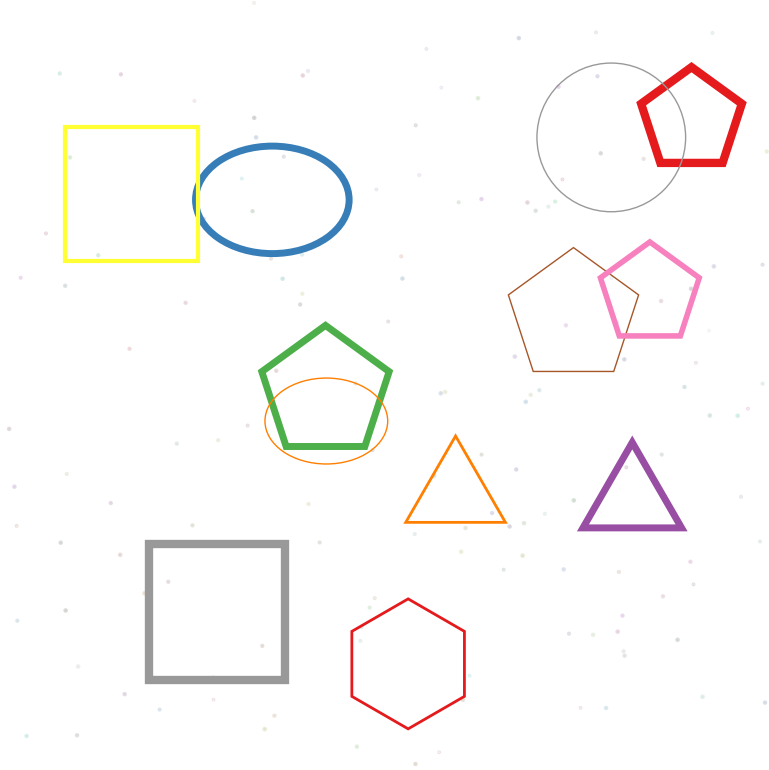[{"shape": "hexagon", "thickness": 1, "radius": 0.42, "center": [0.53, 0.138]}, {"shape": "pentagon", "thickness": 3, "radius": 0.34, "center": [0.898, 0.844]}, {"shape": "oval", "thickness": 2.5, "radius": 0.5, "center": [0.354, 0.74]}, {"shape": "pentagon", "thickness": 2.5, "radius": 0.43, "center": [0.423, 0.49]}, {"shape": "triangle", "thickness": 2.5, "radius": 0.37, "center": [0.821, 0.351]}, {"shape": "triangle", "thickness": 1, "radius": 0.37, "center": [0.592, 0.359]}, {"shape": "oval", "thickness": 0.5, "radius": 0.4, "center": [0.424, 0.453]}, {"shape": "square", "thickness": 1.5, "radius": 0.43, "center": [0.171, 0.748]}, {"shape": "pentagon", "thickness": 0.5, "radius": 0.44, "center": [0.745, 0.59]}, {"shape": "pentagon", "thickness": 2, "radius": 0.34, "center": [0.844, 0.618]}, {"shape": "circle", "thickness": 0.5, "radius": 0.48, "center": [0.794, 0.822]}, {"shape": "square", "thickness": 3, "radius": 0.44, "center": [0.282, 0.205]}]